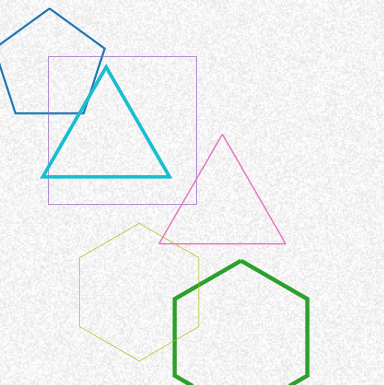[{"shape": "pentagon", "thickness": 1.5, "radius": 0.75, "center": [0.129, 0.827]}, {"shape": "hexagon", "thickness": 3, "radius": 0.99, "center": [0.626, 0.124]}, {"shape": "square", "thickness": 0.5, "radius": 0.96, "center": [0.317, 0.663]}, {"shape": "triangle", "thickness": 1, "radius": 0.95, "center": [0.578, 0.462]}, {"shape": "hexagon", "thickness": 0.5, "radius": 0.89, "center": [0.362, 0.241]}, {"shape": "triangle", "thickness": 2.5, "radius": 0.95, "center": [0.276, 0.636]}]